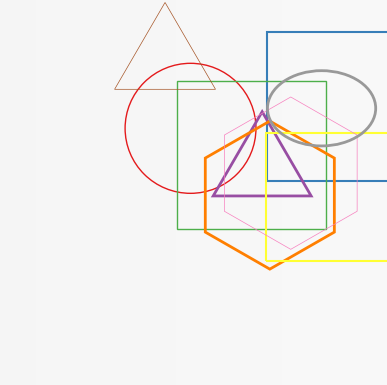[{"shape": "circle", "thickness": 1, "radius": 0.84, "center": [0.492, 0.667]}, {"shape": "square", "thickness": 1.5, "radius": 0.96, "center": [0.882, 0.724]}, {"shape": "square", "thickness": 1, "radius": 0.96, "center": [0.648, 0.597]}, {"shape": "triangle", "thickness": 2, "radius": 0.73, "center": [0.677, 0.564]}, {"shape": "hexagon", "thickness": 2, "radius": 0.96, "center": [0.696, 0.493]}, {"shape": "square", "thickness": 1.5, "radius": 0.83, "center": [0.853, 0.488]}, {"shape": "triangle", "thickness": 0.5, "radius": 0.75, "center": [0.426, 0.843]}, {"shape": "hexagon", "thickness": 0.5, "radius": 0.99, "center": [0.75, 0.55]}, {"shape": "oval", "thickness": 2, "radius": 0.7, "center": [0.83, 0.719]}]